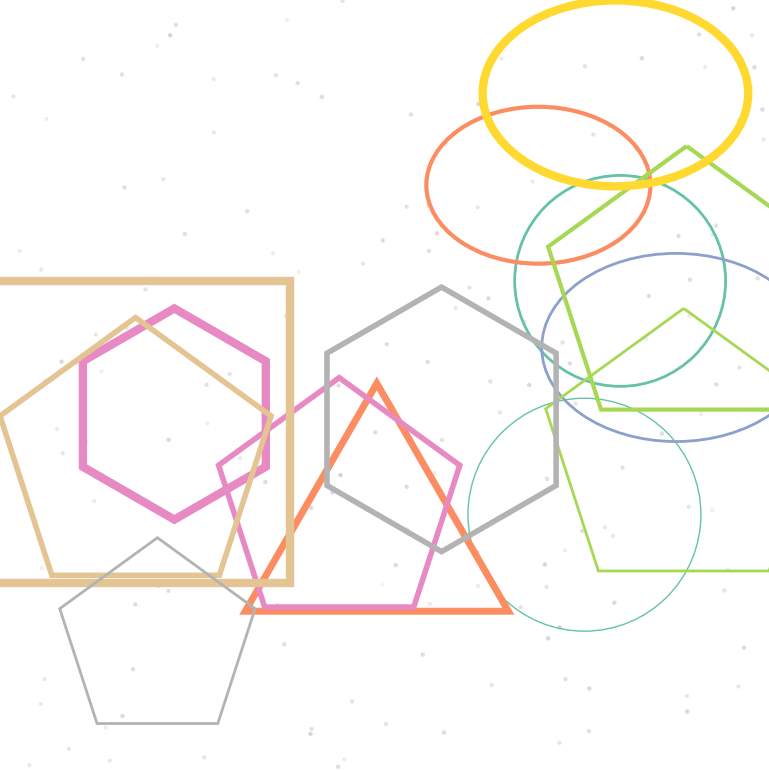[{"shape": "circle", "thickness": 0.5, "radius": 0.76, "center": [0.759, 0.332]}, {"shape": "circle", "thickness": 1, "radius": 0.68, "center": [0.805, 0.635]}, {"shape": "oval", "thickness": 1.5, "radius": 0.73, "center": [0.699, 0.759]}, {"shape": "triangle", "thickness": 2.5, "radius": 0.99, "center": [0.489, 0.305]}, {"shape": "oval", "thickness": 1, "radius": 0.87, "center": [0.878, 0.549]}, {"shape": "hexagon", "thickness": 3, "radius": 0.69, "center": [0.226, 0.462]}, {"shape": "pentagon", "thickness": 2, "radius": 0.82, "center": [0.441, 0.345]}, {"shape": "pentagon", "thickness": 1.5, "radius": 0.95, "center": [0.892, 0.621]}, {"shape": "pentagon", "thickness": 1, "radius": 0.94, "center": [0.888, 0.411]}, {"shape": "oval", "thickness": 3, "radius": 0.86, "center": [0.799, 0.879]}, {"shape": "pentagon", "thickness": 2, "radius": 0.93, "center": [0.176, 0.403]}, {"shape": "square", "thickness": 3, "radius": 0.98, "center": [0.181, 0.439]}, {"shape": "pentagon", "thickness": 1, "radius": 0.67, "center": [0.204, 0.168]}, {"shape": "hexagon", "thickness": 2, "radius": 0.86, "center": [0.573, 0.455]}]